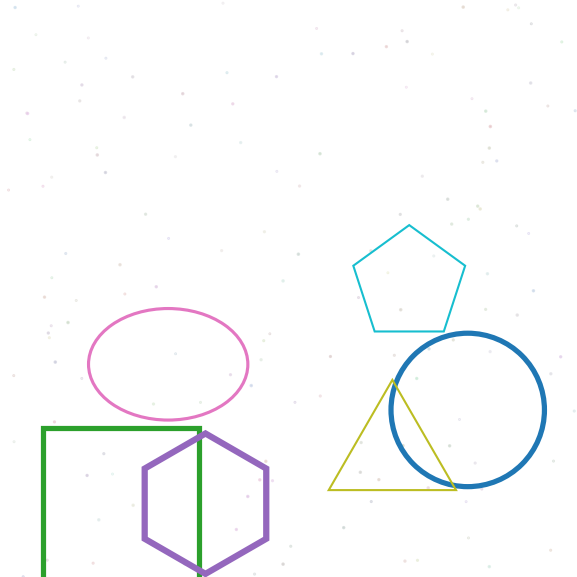[{"shape": "circle", "thickness": 2.5, "radius": 0.66, "center": [0.81, 0.289]}, {"shape": "square", "thickness": 2.5, "radius": 0.68, "center": [0.21, 0.122]}, {"shape": "hexagon", "thickness": 3, "radius": 0.61, "center": [0.356, 0.127]}, {"shape": "oval", "thickness": 1.5, "radius": 0.69, "center": [0.291, 0.368]}, {"shape": "triangle", "thickness": 1, "radius": 0.64, "center": [0.679, 0.214]}, {"shape": "pentagon", "thickness": 1, "radius": 0.51, "center": [0.709, 0.508]}]